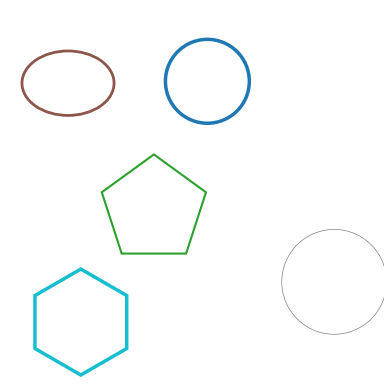[{"shape": "circle", "thickness": 2.5, "radius": 0.54, "center": [0.539, 0.789]}, {"shape": "pentagon", "thickness": 1.5, "radius": 0.71, "center": [0.4, 0.457]}, {"shape": "oval", "thickness": 2, "radius": 0.6, "center": [0.177, 0.784]}, {"shape": "circle", "thickness": 0.5, "radius": 0.68, "center": [0.868, 0.268]}, {"shape": "hexagon", "thickness": 2.5, "radius": 0.69, "center": [0.21, 0.164]}]